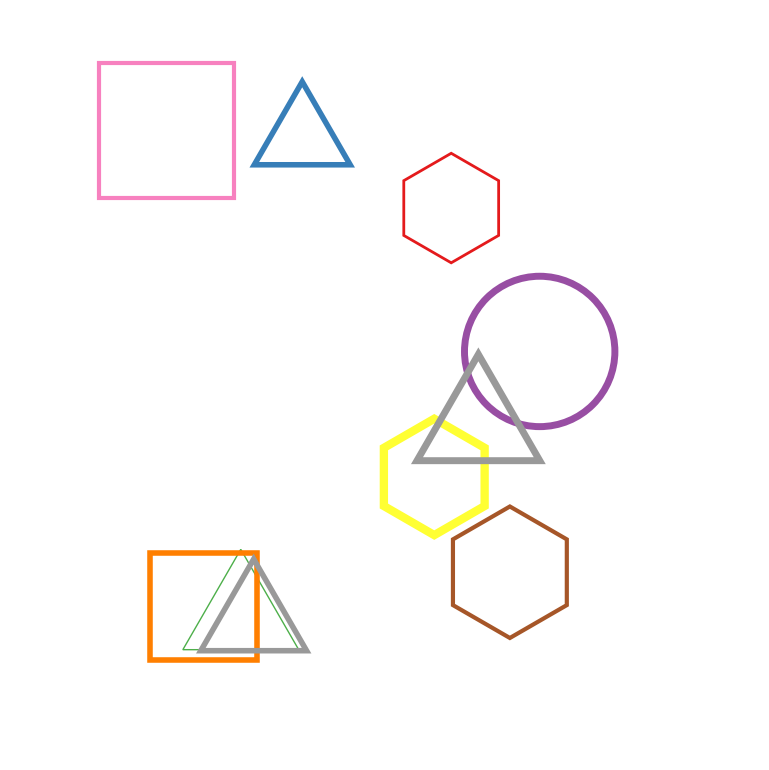[{"shape": "hexagon", "thickness": 1, "radius": 0.36, "center": [0.586, 0.73]}, {"shape": "triangle", "thickness": 2, "radius": 0.36, "center": [0.393, 0.822]}, {"shape": "triangle", "thickness": 0.5, "radius": 0.43, "center": [0.313, 0.2]}, {"shape": "circle", "thickness": 2.5, "radius": 0.49, "center": [0.701, 0.544]}, {"shape": "square", "thickness": 2, "radius": 0.35, "center": [0.264, 0.213]}, {"shape": "hexagon", "thickness": 3, "radius": 0.38, "center": [0.564, 0.381]}, {"shape": "hexagon", "thickness": 1.5, "radius": 0.43, "center": [0.662, 0.257]}, {"shape": "square", "thickness": 1.5, "radius": 0.44, "center": [0.216, 0.831]}, {"shape": "triangle", "thickness": 2.5, "radius": 0.46, "center": [0.621, 0.448]}, {"shape": "triangle", "thickness": 2, "radius": 0.4, "center": [0.329, 0.195]}]